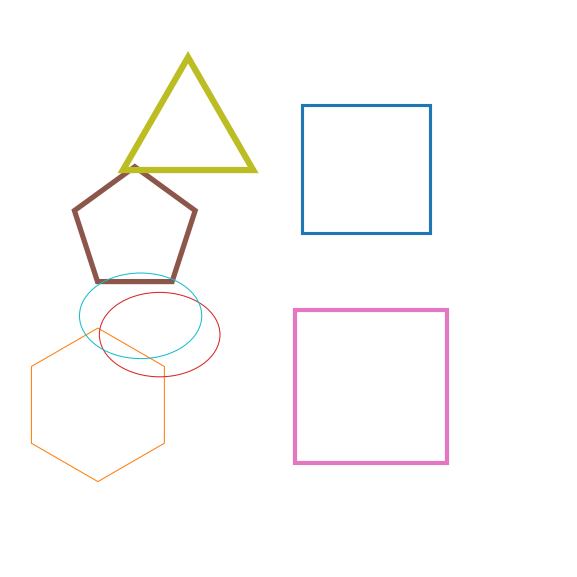[{"shape": "square", "thickness": 1.5, "radius": 0.55, "center": [0.634, 0.706]}, {"shape": "hexagon", "thickness": 0.5, "radius": 0.66, "center": [0.17, 0.298]}, {"shape": "oval", "thickness": 0.5, "radius": 0.52, "center": [0.276, 0.42]}, {"shape": "pentagon", "thickness": 2.5, "radius": 0.55, "center": [0.233, 0.6]}, {"shape": "square", "thickness": 2, "radius": 0.66, "center": [0.642, 0.33]}, {"shape": "triangle", "thickness": 3, "radius": 0.65, "center": [0.326, 0.77]}, {"shape": "oval", "thickness": 0.5, "radius": 0.53, "center": [0.243, 0.452]}]